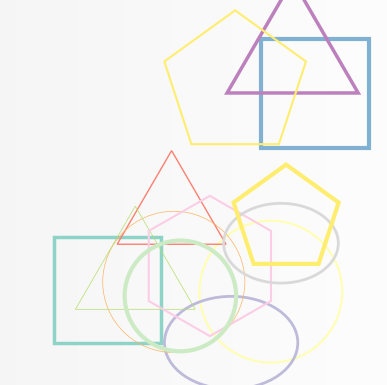[{"shape": "square", "thickness": 2.5, "radius": 0.69, "center": [0.277, 0.247]}, {"shape": "circle", "thickness": 1.5, "radius": 0.92, "center": [0.699, 0.242]}, {"shape": "oval", "thickness": 2, "radius": 0.86, "center": [0.596, 0.11]}, {"shape": "triangle", "thickness": 1, "radius": 0.81, "center": [0.443, 0.447]}, {"shape": "square", "thickness": 3, "radius": 0.7, "center": [0.813, 0.757]}, {"shape": "circle", "thickness": 0.5, "radius": 0.92, "center": [0.448, 0.268]}, {"shape": "triangle", "thickness": 0.5, "radius": 0.89, "center": [0.349, 0.286]}, {"shape": "hexagon", "thickness": 1.5, "radius": 0.91, "center": [0.542, 0.309]}, {"shape": "oval", "thickness": 2, "radius": 0.74, "center": [0.725, 0.368]}, {"shape": "triangle", "thickness": 2.5, "radius": 0.98, "center": [0.755, 0.856]}, {"shape": "circle", "thickness": 3, "radius": 0.72, "center": [0.465, 0.231]}, {"shape": "pentagon", "thickness": 3, "radius": 0.71, "center": [0.738, 0.43]}, {"shape": "pentagon", "thickness": 1.5, "radius": 0.96, "center": [0.607, 0.781]}]